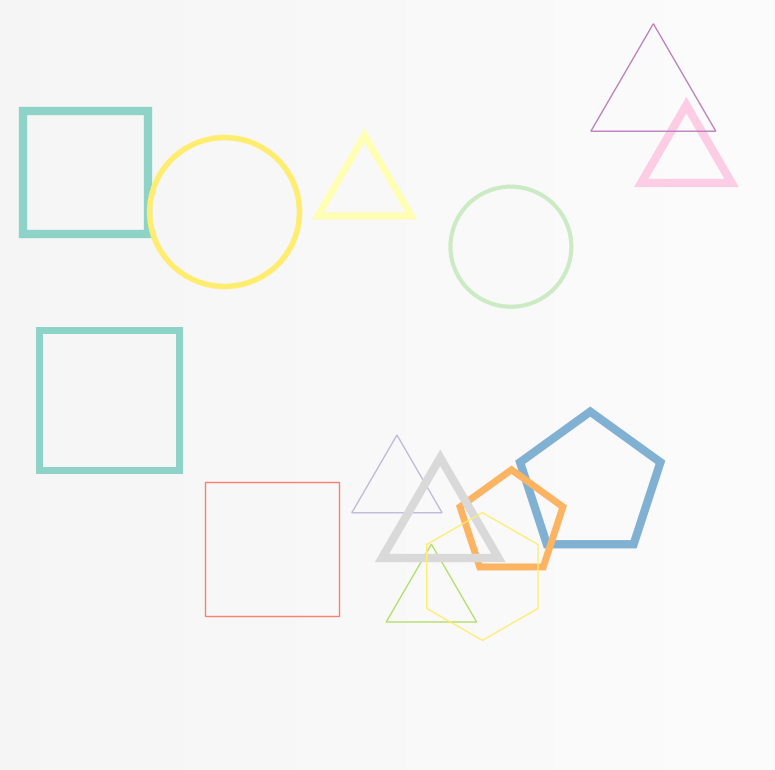[{"shape": "square", "thickness": 2.5, "radius": 0.45, "center": [0.14, 0.481]}, {"shape": "square", "thickness": 3, "radius": 0.4, "center": [0.11, 0.776]}, {"shape": "triangle", "thickness": 2.5, "radius": 0.35, "center": [0.47, 0.754]}, {"shape": "triangle", "thickness": 0.5, "radius": 0.34, "center": [0.512, 0.368]}, {"shape": "square", "thickness": 0.5, "radius": 0.43, "center": [0.351, 0.287]}, {"shape": "pentagon", "thickness": 3, "radius": 0.48, "center": [0.762, 0.37]}, {"shape": "pentagon", "thickness": 2.5, "radius": 0.35, "center": [0.66, 0.32]}, {"shape": "triangle", "thickness": 0.5, "radius": 0.34, "center": [0.557, 0.226]}, {"shape": "triangle", "thickness": 3, "radius": 0.34, "center": [0.886, 0.796]}, {"shape": "triangle", "thickness": 3, "radius": 0.43, "center": [0.568, 0.319]}, {"shape": "triangle", "thickness": 0.5, "radius": 0.47, "center": [0.843, 0.876]}, {"shape": "circle", "thickness": 1.5, "radius": 0.39, "center": [0.659, 0.68]}, {"shape": "circle", "thickness": 2, "radius": 0.48, "center": [0.29, 0.725]}, {"shape": "hexagon", "thickness": 0.5, "radius": 0.41, "center": [0.622, 0.251]}]